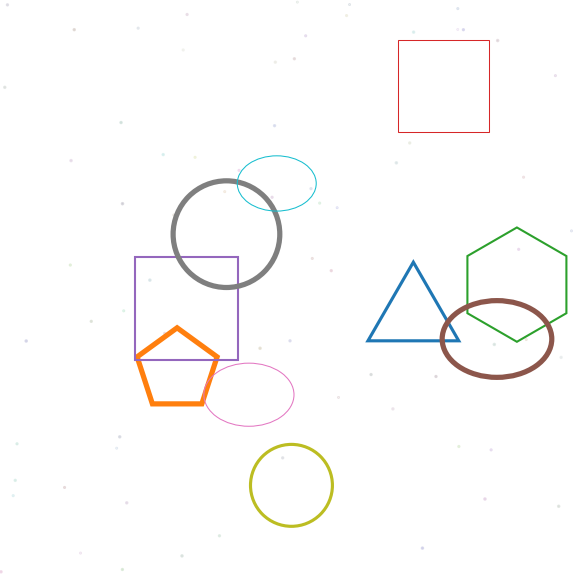[{"shape": "triangle", "thickness": 1.5, "radius": 0.45, "center": [0.716, 0.454]}, {"shape": "pentagon", "thickness": 2.5, "radius": 0.36, "center": [0.307, 0.359]}, {"shape": "hexagon", "thickness": 1, "radius": 0.49, "center": [0.895, 0.506]}, {"shape": "square", "thickness": 0.5, "radius": 0.4, "center": [0.768, 0.85]}, {"shape": "square", "thickness": 1, "radius": 0.45, "center": [0.323, 0.465]}, {"shape": "oval", "thickness": 2.5, "radius": 0.47, "center": [0.861, 0.412]}, {"shape": "oval", "thickness": 0.5, "radius": 0.39, "center": [0.431, 0.316]}, {"shape": "circle", "thickness": 2.5, "radius": 0.46, "center": [0.392, 0.594]}, {"shape": "circle", "thickness": 1.5, "radius": 0.35, "center": [0.505, 0.159]}, {"shape": "oval", "thickness": 0.5, "radius": 0.34, "center": [0.479, 0.681]}]